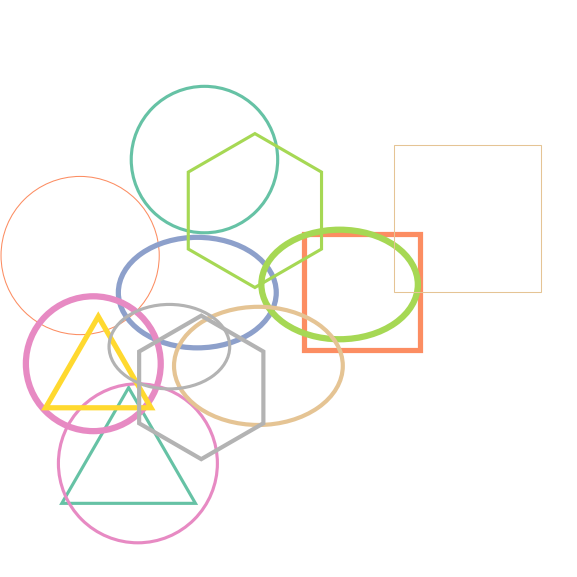[{"shape": "triangle", "thickness": 1.5, "radius": 0.67, "center": [0.223, 0.194]}, {"shape": "circle", "thickness": 1.5, "radius": 0.63, "center": [0.354, 0.723]}, {"shape": "circle", "thickness": 0.5, "radius": 0.68, "center": [0.139, 0.557]}, {"shape": "square", "thickness": 2.5, "radius": 0.5, "center": [0.627, 0.493]}, {"shape": "oval", "thickness": 2.5, "radius": 0.68, "center": [0.342, 0.492]}, {"shape": "circle", "thickness": 3, "radius": 0.58, "center": [0.162, 0.369]}, {"shape": "circle", "thickness": 1.5, "radius": 0.69, "center": [0.239, 0.197]}, {"shape": "hexagon", "thickness": 1.5, "radius": 0.67, "center": [0.441, 0.635]}, {"shape": "oval", "thickness": 3, "radius": 0.68, "center": [0.588, 0.507]}, {"shape": "triangle", "thickness": 2.5, "radius": 0.53, "center": [0.17, 0.346]}, {"shape": "oval", "thickness": 2, "radius": 0.73, "center": [0.447, 0.366]}, {"shape": "square", "thickness": 0.5, "radius": 0.64, "center": [0.809, 0.621]}, {"shape": "hexagon", "thickness": 2, "radius": 0.62, "center": [0.349, 0.328]}, {"shape": "oval", "thickness": 1.5, "radius": 0.52, "center": [0.293, 0.399]}]